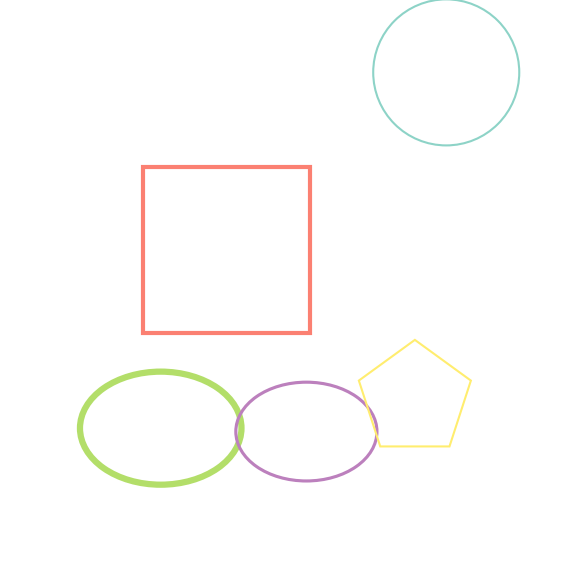[{"shape": "circle", "thickness": 1, "radius": 0.63, "center": [0.773, 0.874]}, {"shape": "square", "thickness": 2, "radius": 0.72, "center": [0.392, 0.566]}, {"shape": "oval", "thickness": 3, "radius": 0.7, "center": [0.278, 0.258]}, {"shape": "oval", "thickness": 1.5, "radius": 0.61, "center": [0.531, 0.252]}, {"shape": "pentagon", "thickness": 1, "radius": 0.51, "center": [0.718, 0.309]}]